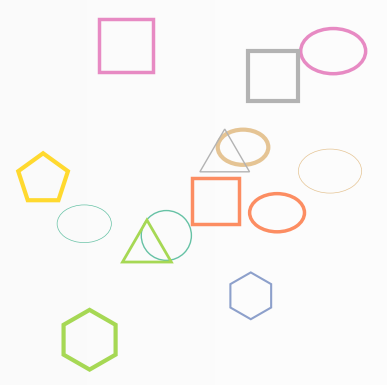[{"shape": "circle", "thickness": 1, "radius": 0.32, "center": [0.429, 0.388]}, {"shape": "oval", "thickness": 0.5, "radius": 0.35, "center": [0.217, 0.419]}, {"shape": "square", "thickness": 2.5, "radius": 0.3, "center": [0.556, 0.477]}, {"shape": "oval", "thickness": 2.5, "radius": 0.35, "center": [0.715, 0.447]}, {"shape": "hexagon", "thickness": 1.5, "radius": 0.3, "center": [0.647, 0.232]}, {"shape": "oval", "thickness": 2.5, "radius": 0.42, "center": [0.86, 0.867]}, {"shape": "square", "thickness": 2.5, "radius": 0.35, "center": [0.326, 0.882]}, {"shape": "hexagon", "thickness": 3, "radius": 0.39, "center": [0.231, 0.118]}, {"shape": "triangle", "thickness": 2, "radius": 0.36, "center": [0.379, 0.356]}, {"shape": "pentagon", "thickness": 3, "radius": 0.34, "center": [0.111, 0.534]}, {"shape": "oval", "thickness": 3, "radius": 0.33, "center": [0.627, 0.618]}, {"shape": "oval", "thickness": 0.5, "radius": 0.41, "center": [0.852, 0.556]}, {"shape": "triangle", "thickness": 1, "radius": 0.37, "center": [0.58, 0.591]}, {"shape": "square", "thickness": 3, "radius": 0.32, "center": [0.704, 0.804]}]